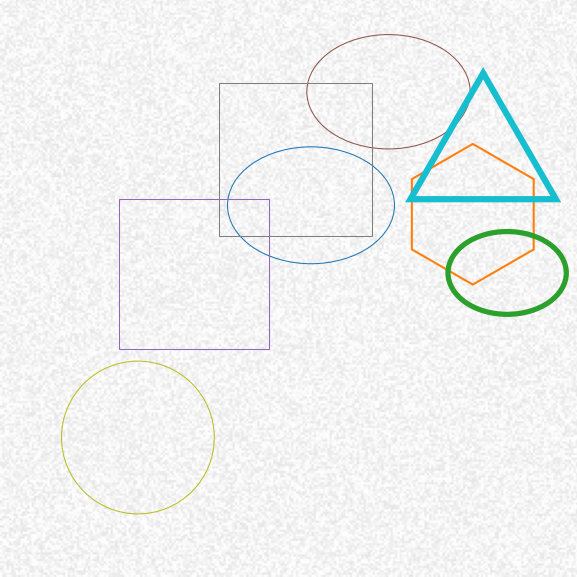[{"shape": "oval", "thickness": 0.5, "radius": 0.72, "center": [0.539, 0.644]}, {"shape": "hexagon", "thickness": 1, "radius": 0.61, "center": [0.819, 0.628]}, {"shape": "oval", "thickness": 2.5, "radius": 0.51, "center": [0.878, 0.527]}, {"shape": "square", "thickness": 0.5, "radius": 0.65, "center": [0.336, 0.525]}, {"shape": "oval", "thickness": 0.5, "radius": 0.71, "center": [0.673, 0.84]}, {"shape": "square", "thickness": 0.5, "radius": 0.66, "center": [0.511, 0.723]}, {"shape": "circle", "thickness": 0.5, "radius": 0.66, "center": [0.239, 0.242]}, {"shape": "triangle", "thickness": 3, "radius": 0.73, "center": [0.837, 0.727]}]